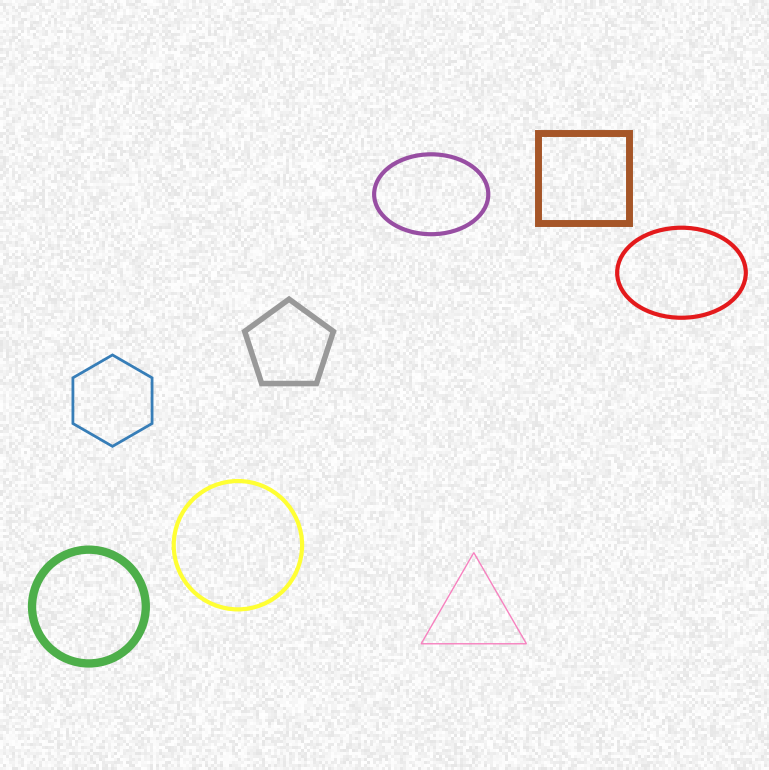[{"shape": "oval", "thickness": 1.5, "radius": 0.42, "center": [0.885, 0.646]}, {"shape": "hexagon", "thickness": 1, "radius": 0.3, "center": [0.146, 0.48]}, {"shape": "circle", "thickness": 3, "radius": 0.37, "center": [0.115, 0.212]}, {"shape": "oval", "thickness": 1.5, "radius": 0.37, "center": [0.56, 0.748]}, {"shape": "circle", "thickness": 1.5, "radius": 0.42, "center": [0.309, 0.292]}, {"shape": "square", "thickness": 2.5, "radius": 0.29, "center": [0.758, 0.769]}, {"shape": "triangle", "thickness": 0.5, "radius": 0.39, "center": [0.615, 0.203]}, {"shape": "pentagon", "thickness": 2, "radius": 0.3, "center": [0.375, 0.551]}]